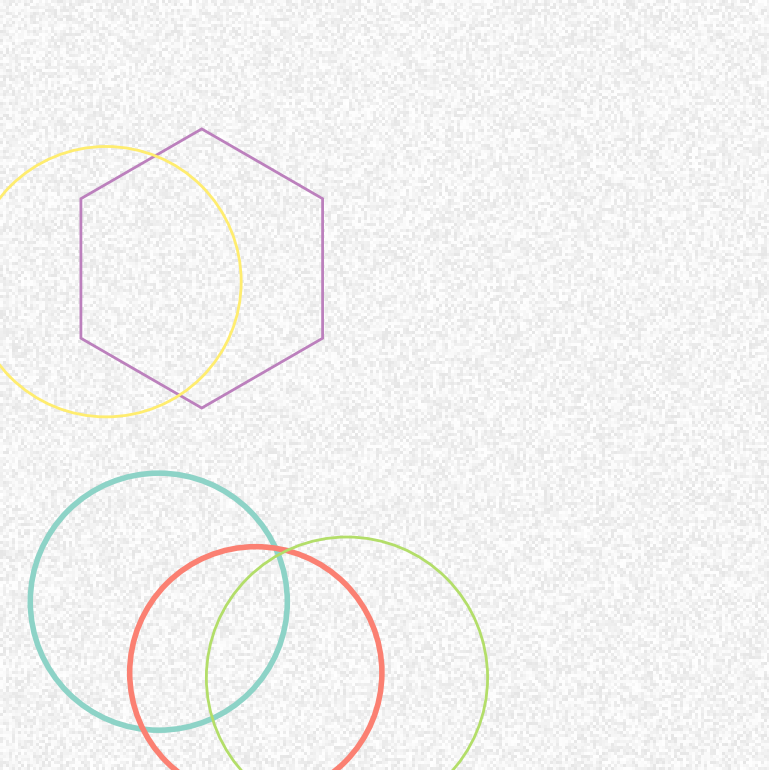[{"shape": "circle", "thickness": 2, "radius": 0.83, "center": [0.206, 0.219]}, {"shape": "circle", "thickness": 2, "radius": 0.82, "center": [0.332, 0.126]}, {"shape": "circle", "thickness": 1, "radius": 0.91, "center": [0.451, 0.12]}, {"shape": "hexagon", "thickness": 1, "radius": 0.91, "center": [0.262, 0.651]}, {"shape": "circle", "thickness": 1, "radius": 0.88, "center": [0.138, 0.634]}]